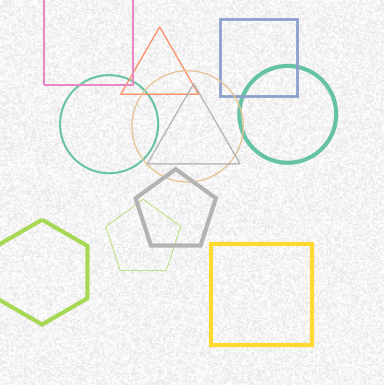[{"shape": "circle", "thickness": 3, "radius": 0.63, "center": [0.747, 0.703]}, {"shape": "circle", "thickness": 1.5, "radius": 0.64, "center": [0.283, 0.677]}, {"shape": "triangle", "thickness": 1, "radius": 0.58, "center": [0.415, 0.814]}, {"shape": "square", "thickness": 2, "radius": 0.5, "center": [0.672, 0.851]}, {"shape": "square", "thickness": 1.5, "radius": 0.58, "center": [0.23, 0.897]}, {"shape": "pentagon", "thickness": 0.5, "radius": 0.51, "center": [0.372, 0.38]}, {"shape": "hexagon", "thickness": 3, "radius": 0.68, "center": [0.109, 0.293]}, {"shape": "square", "thickness": 3, "radius": 0.66, "center": [0.679, 0.236]}, {"shape": "circle", "thickness": 1, "radius": 0.72, "center": [0.487, 0.672]}, {"shape": "triangle", "thickness": 1, "radius": 0.7, "center": [0.503, 0.644]}, {"shape": "pentagon", "thickness": 3, "radius": 0.55, "center": [0.456, 0.451]}]